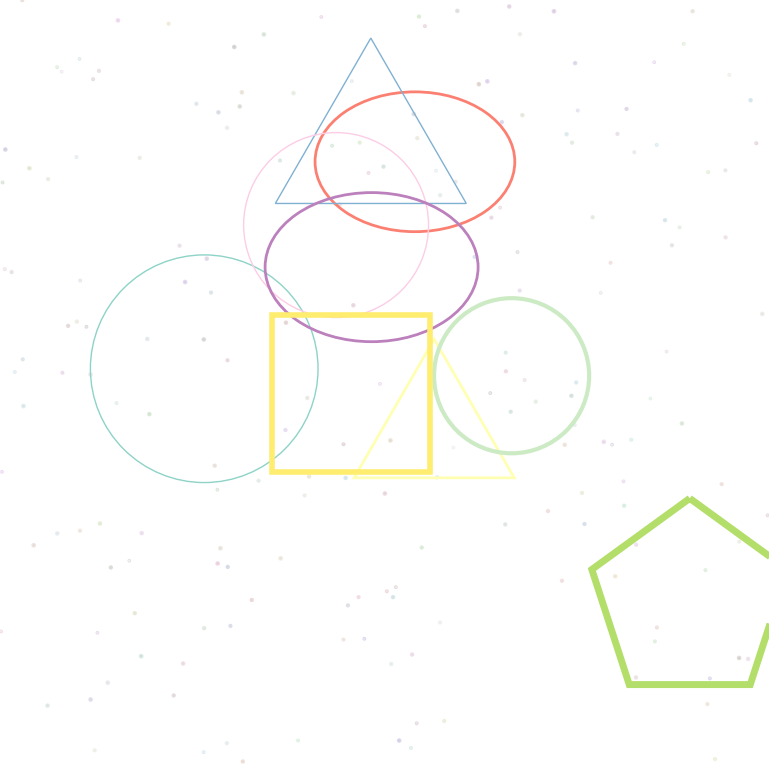[{"shape": "circle", "thickness": 0.5, "radius": 0.74, "center": [0.265, 0.521]}, {"shape": "triangle", "thickness": 1, "radius": 0.6, "center": [0.564, 0.439]}, {"shape": "oval", "thickness": 1, "radius": 0.65, "center": [0.539, 0.79]}, {"shape": "triangle", "thickness": 0.5, "radius": 0.72, "center": [0.482, 0.807]}, {"shape": "pentagon", "thickness": 2.5, "radius": 0.67, "center": [0.896, 0.219]}, {"shape": "circle", "thickness": 0.5, "radius": 0.6, "center": [0.436, 0.708]}, {"shape": "oval", "thickness": 1, "radius": 0.69, "center": [0.483, 0.653]}, {"shape": "circle", "thickness": 1.5, "radius": 0.5, "center": [0.664, 0.512]}, {"shape": "square", "thickness": 2, "radius": 0.51, "center": [0.456, 0.489]}]